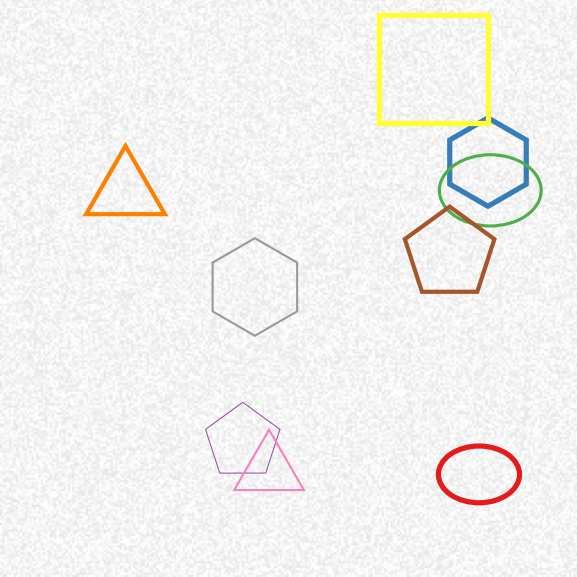[{"shape": "oval", "thickness": 2.5, "radius": 0.35, "center": [0.829, 0.178]}, {"shape": "hexagon", "thickness": 2.5, "radius": 0.38, "center": [0.845, 0.718]}, {"shape": "oval", "thickness": 1.5, "radius": 0.44, "center": [0.849, 0.669]}, {"shape": "pentagon", "thickness": 0.5, "radius": 0.34, "center": [0.42, 0.235]}, {"shape": "triangle", "thickness": 2, "radius": 0.39, "center": [0.217, 0.668]}, {"shape": "square", "thickness": 2.5, "radius": 0.47, "center": [0.751, 0.879]}, {"shape": "pentagon", "thickness": 2, "radius": 0.41, "center": [0.779, 0.56]}, {"shape": "triangle", "thickness": 1, "radius": 0.35, "center": [0.466, 0.185]}, {"shape": "hexagon", "thickness": 1, "radius": 0.42, "center": [0.441, 0.502]}]